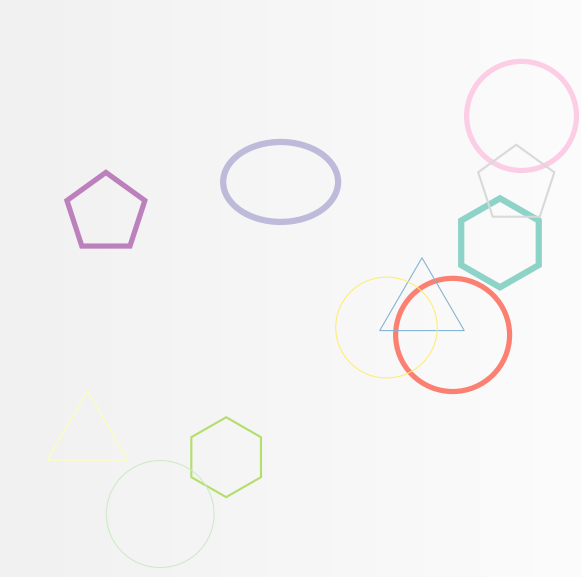[{"shape": "hexagon", "thickness": 3, "radius": 0.39, "center": [0.86, 0.579]}, {"shape": "triangle", "thickness": 0.5, "radius": 0.4, "center": [0.151, 0.242]}, {"shape": "oval", "thickness": 3, "radius": 0.49, "center": [0.483, 0.684]}, {"shape": "circle", "thickness": 2.5, "radius": 0.49, "center": [0.779, 0.419]}, {"shape": "triangle", "thickness": 0.5, "radius": 0.42, "center": [0.726, 0.469]}, {"shape": "hexagon", "thickness": 1, "radius": 0.35, "center": [0.389, 0.207]}, {"shape": "circle", "thickness": 2.5, "radius": 0.47, "center": [0.897, 0.798]}, {"shape": "pentagon", "thickness": 1, "radius": 0.34, "center": [0.888, 0.68]}, {"shape": "pentagon", "thickness": 2.5, "radius": 0.35, "center": [0.182, 0.63]}, {"shape": "circle", "thickness": 0.5, "radius": 0.46, "center": [0.276, 0.109]}, {"shape": "circle", "thickness": 0.5, "radius": 0.44, "center": [0.665, 0.432]}]